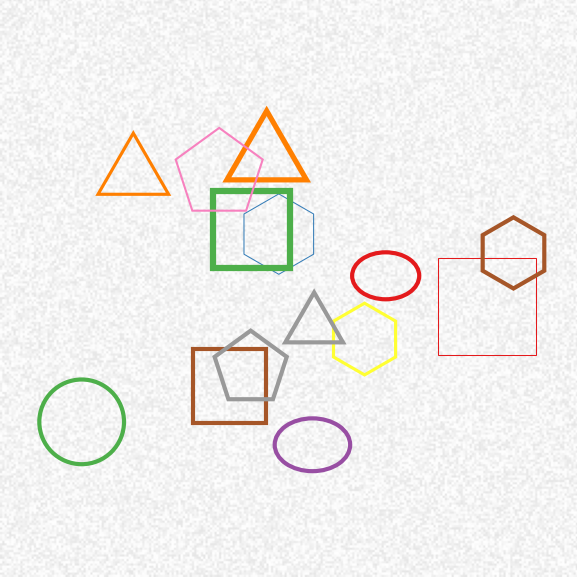[{"shape": "square", "thickness": 0.5, "radius": 0.42, "center": [0.843, 0.468]}, {"shape": "oval", "thickness": 2, "radius": 0.29, "center": [0.668, 0.522]}, {"shape": "hexagon", "thickness": 0.5, "radius": 0.35, "center": [0.483, 0.594]}, {"shape": "square", "thickness": 3, "radius": 0.33, "center": [0.435, 0.602]}, {"shape": "circle", "thickness": 2, "radius": 0.37, "center": [0.141, 0.269]}, {"shape": "oval", "thickness": 2, "radius": 0.33, "center": [0.541, 0.229]}, {"shape": "triangle", "thickness": 2.5, "radius": 0.4, "center": [0.462, 0.728]}, {"shape": "triangle", "thickness": 1.5, "radius": 0.35, "center": [0.231, 0.698]}, {"shape": "hexagon", "thickness": 1.5, "radius": 0.31, "center": [0.631, 0.412]}, {"shape": "square", "thickness": 2, "radius": 0.32, "center": [0.398, 0.331]}, {"shape": "hexagon", "thickness": 2, "radius": 0.31, "center": [0.889, 0.561]}, {"shape": "pentagon", "thickness": 1, "radius": 0.4, "center": [0.38, 0.698]}, {"shape": "triangle", "thickness": 2, "radius": 0.29, "center": [0.544, 0.435]}, {"shape": "pentagon", "thickness": 2, "radius": 0.33, "center": [0.434, 0.361]}]